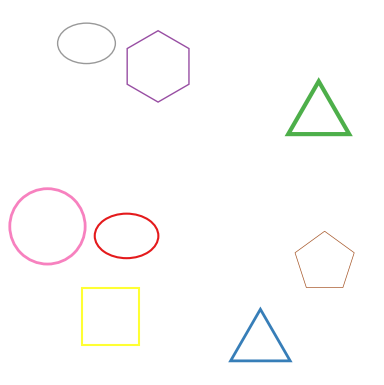[{"shape": "oval", "thickness": 1.5, "radius": 0.41, "center": [0.329, 0.387]}, {"shape": "triangle", "thickness": 2, "radius": 0.45, "center": [0.676, 0.107]}, {"shape": "triangle", "thickness": 3, "radius": 0.46, "center": [0.828, 0.697]}, {"shape": "hexagon", "thickness": 1, "radius": 0.46, "center": [0.411, 0.828]}, {"shape": "square", "thickness": 1.5, "radius": 0.37, "center": [0.287, 0.178]}, {"shape": "pentagon", "thickness": 0.5, "radius": 0.4, "center": [0.843, 0.319]}, {"shape": "circle", "thickness": 2, "radius": 0.49, "center": [0.123, 0.412]}, {"shape": "oval", "thickness": 1, "radius": 0.38, "center": [0.225, 0.887]}]